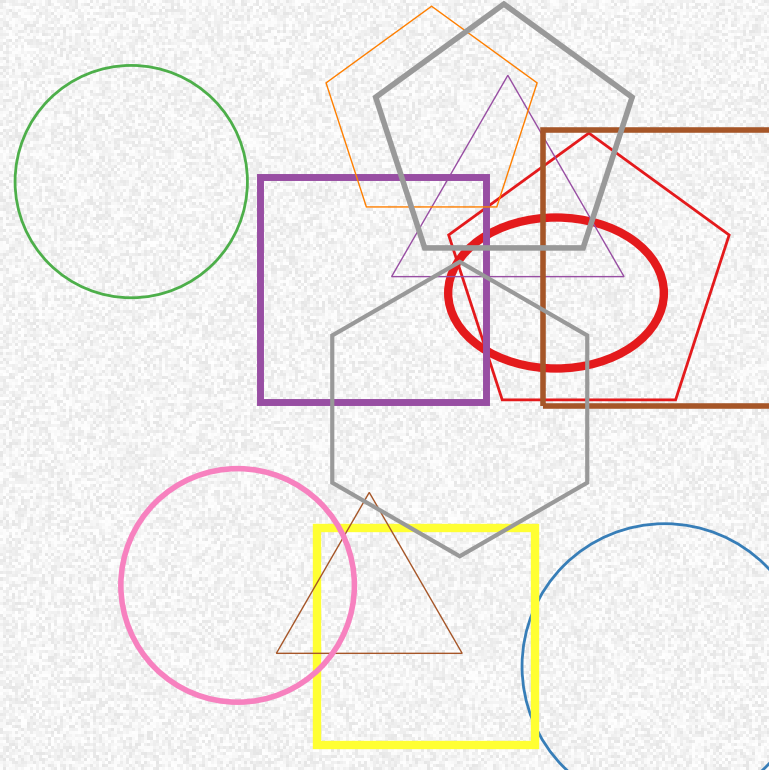[{"shape": "oval", "thickness": 3, "radius": 0.7, "center": [0.722, 0.619]}, {"shape": "pentagon", "thickness": 1, "radius": 0.96, "center": [0.765, 0.636]}, {"shape": "circle", "thickness": 1, "radius": 0.93, "center": [0.863, 0.135]}, {"shape": "circle", "thickness": 1, "radius": 0.75, "center": [0.17, 0.764]}, {"shape": "triangle", "thickness": 0.5, "radius": 0.87, "center": [0.66, 0.728]}, {"shape": "square", "thickness": 2.5, "radius": 0.73, "center": [0.484, 0.624]}, {"shape": "pentagon", "thickness": 0.5, "radius": 0.72, "center": [0.56, 0.848]}, {"shape": "square", "thickness": 3, "radius": 0.71, "center": [0.553, 0.173]}, {"shape": "triangle", "thickness": 0.5, "radius": 0.7, "center": [0.48, 0.221]}, {"shape": "square", "thickness": 2, "radius": 0.9, "center": [0.885, 0.652]}, {"shape": "circle", "thickness": 2, "radius": 0.76, "center": [0.309, 0.24]}, {"shape": "hexagon", "thickness": 1.5, "radius": 0.96, "center": [0.597, 0.469]}, {"shape": "pentagon", "thickness": 2, "radius": 0.88, "center": [0.654, 0.82]}]